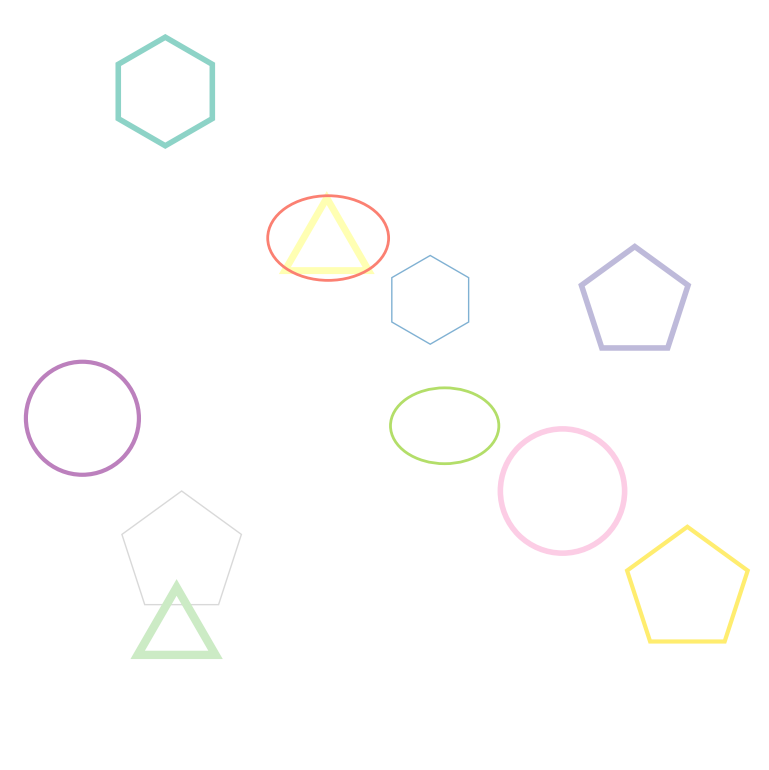[{"shape": "hexagon", "thickness": 2, "radius": 0.35, "center": [0.215, 0.881]}, {"shape": "triangle", "thickness": 2.5, "radius": 0.31, "center": [0.424, 0.68]}, {"shape": "pentagon", "thickness": 2, "radius": 0.36, "center": [0.824, 0.607]}, {"shape": "oval", "thickness": 1, "radius": 0.39, "center": [0.426, 0.691]}, {"shape": "hexagon", "thickness": 0.5, "radius": 0.29, "center": [0.559, 0.611]}, {"shape": "oval", "thickness": 1, "radius": 0.35, "center": [0.577, 0.447]}, {"shape": "circle", "thickness": 2, "radius": 0.4, "center": [0.731, 0.362]}, {"shape": "pentagon", "thickness": 0.5, "radius": 0.41, "center": [0.236, 0.281]}, {"shape": "circle", "thickness": 1.5, "radius": 0.37, "center": [0.107, 0.457]}, {"shape": "triangle", "thickness": 3, "radius": 0.29, "center": [0.229, 0.179]}, {"shape": "pentagon", "thickness": 1.5, "radius": 0.41, "center": [0.893, 0.234]}]